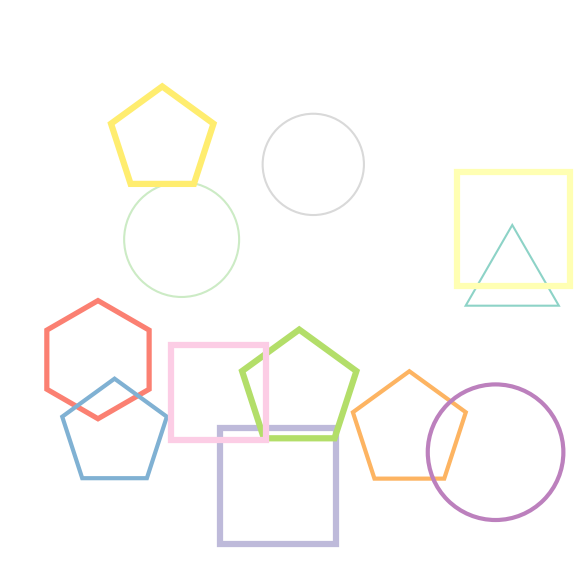[{"shape": "triangle", "thickness": 1, "radius": 0.47, "center": [0.887, 0.516]}, {"shape": "square", "thickness": 3, "radius": 0.49, "center": [0.89, 0.603]}, {"shape": "square", "thickness": 3, "radius": 0.5, "center": [0.481, 0.158]}, {"shape": "hexagon", "thickness": 2.5, "radius": 0.51, "center": [0.17, 0.376]}, {"shape": "pentagon", "thickness": 2, "radius": 0.48, "center": [0.198, 0.248]}, {"shape": "pentagon", "thickness": 2, "radius": 0.51, "center": [0.709, 0.253]}, {"shape": "pentagon", "thickness": 3, "radius": 0.52, "center": [0.518, 0.324]}, {"shape": "square", "thickness": 3, "radius": 0.41, "center": [0.378, 0.32]}, {"shape": "circle", "thickness": 1, "radius": 0.44, "center": [0.542, 0.714]}, {"shape": "circle", "thickness": 2, "radius": 0.59, "center": [0.858, 0.216]}, {"shape": "circle", "thickness": 1, "radius": 0.5, "center": [0.315, 0.584]}, {"shape": "pentagon", "thickness": 3, "radius": 0.47, "center": [0.281, 0.756]}]